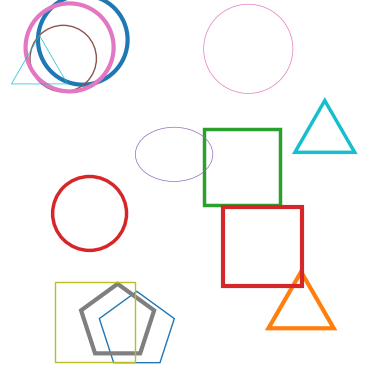[{"shape": "pentagon", "thickness": 1, "radius": 0.51, "center": [0.355, 0.141]}, {"shape": "circle", "thickness": 3, "radius": 0.58, "center": [0.215, 0.896]}, {"shape": "triangle", "thickness": 3, "radius": 0.49, "center": [0.782, 0.196]}, {"shape": "square", "thickness": 2.5, "radius": 0.49, "center": [0.63, 0.566]}, {"shape": "circle", "thickness": 2.5, "radius": 0.48, "center": [0.233, 0.446]}, {"shape": "square", "thickness": 3, "radius": 0.51, "center": [0.682, 0.361]}, {"shape": "oval", "thickness": 0.5, "radius": 0.5, "center": [0.452, 0.599]}, {"shape": "circle", "thickness": 1, "radius": 0.43, "center": [0.164, 0.848]}, {"shape": "circle", "thickness": 3, "radius": 0.57, "center": [0.181, 0.877]}, {"shape": "circle", "thickness": 0.5, "radius": 0.58, "center": [0.645, 0.873]}, {"shape": "pentagon", "thickness": 3, "radius": 0.5, "center": [0.305, 0.163]}, {"shape": "square", "thickness": 1, "radius": 0.52, "center": [0.246, 0.164]}, {"shape": "triangle", "thickness": 2.5, "radius": 0.45, "center": [0.844, 0.649]}, {"shape": "triangle", "thickness": 0.5, "radius": 0.42, "center": [0.102, 0.824]}]